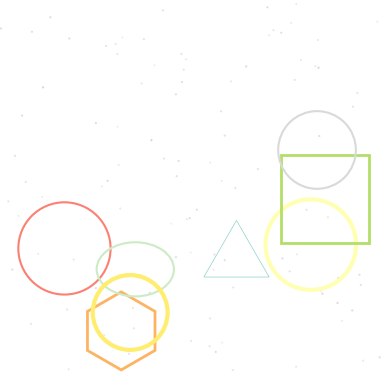[{"shape": "triangle", "thickness": 0.5, "radius": 0.49, "center": [0.614, 0.329]}, {"shape": "circle", "thickness": 3, "radius": 0.59, "center": [0.807, 0.365]}, {"shape": "circle", "thickness": 1.5, "radius": 0.6, "center": [0.167, 0.355]}, {"shape": "hexagon", "thickness": 2, "radius": 0.51, "center": [0.315, 0.14]}, {"shape": "square", "thickness": 2, "radius": 0.57, "center": [0.843, 0.483]}, {"shape": "circle", "thickness": 1.5, "radius": 0.5, "center": [0.823, 0.61]}, {"shape": "oval", "thickness": 1.5, "radius": 0.5, "center": [0.351, 0.301]}, {"shape": "circle", "thickness": 3, "radius": 0.49, "center": [0.338, 0.188]}]